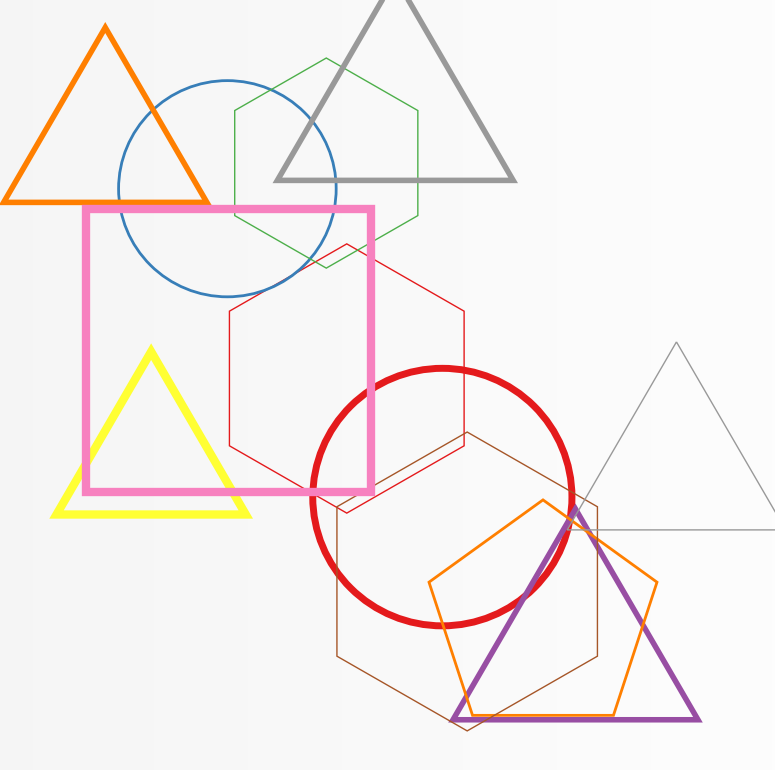[{"shape": "hexagon", "thickness": 0.5, "radius": 0.87, "center": [0.447, 0.508]}, {"shape": "circle", "thickness": 2.5, "radius": 0.84, "center": [0.571, 0.354]}, {"shape": "circle", "thickness": 1, "radius": 0.7, "center": [0.293, 0.755]}, {"shape": "hexagon", "thickness": 0.5, "radius": 0.68, "center": [0.421, 0.788]}, {"shape": "triangle", "thickness": 2, "radius": 0.91, "center": [0.743, 0.156]}, {"shape": "triangle", "thickness": 2, "radius": 0.76, "center": [0.136, 0.813]}, {"shape": "pentagon", "thickness": 1, "radius": 0.77, "center": [0.701, 0.196]}, {"shape": "triangle", "thickness": 3, "radius": 0.7, "center": [0.195, 0.402]}, {"shape": "hexagon", "thickness": 0.5, "radius": 0.97, "center": [0.603, 0.245]}, {"shape": "square", "thickness": 3, "radius": 0.92, "center": [0.295, 0.545]}, {"shape": "triangle", "thickness": 2, "radius": 0.88, "center": [0.51, 0.854]}, {"shape": "triangle", "thickness": 0.5, "radius": 0.81, "center": [0.873, 0.393]}]